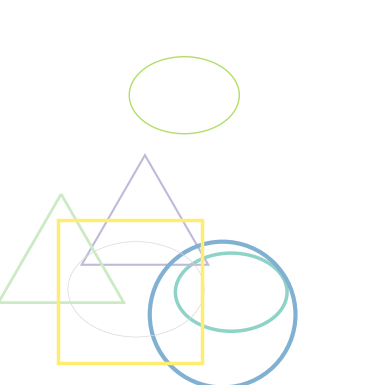[{"shape": "oval", "thickness": 2.5, "radius": 0.73, "center": [0.601, 0.241]}, {"shape": "triangle", "thickness": 1.5, "radius": 0.95, "center": [0.376, 0.407]}, {"shape": "circle", "thickness": 3, "radius": 0.95, "center": [0.578, 0.183]}, {"shape": "oval", "thickness": 1, "radius": 0.71, "center": [0.479, 0.753]}, {"shape": "oval", "thickness": 0.5, "radius": 0.88, "center": [0.353, 0.249]}, {"shape": "triangle", "thickness": 2, "radius": 0.94, "center": [0.159, 0.308]}, {"shape": "square", "thickness": 2.5, "radius": 0.93, "center": [0.338, 0.242]}]